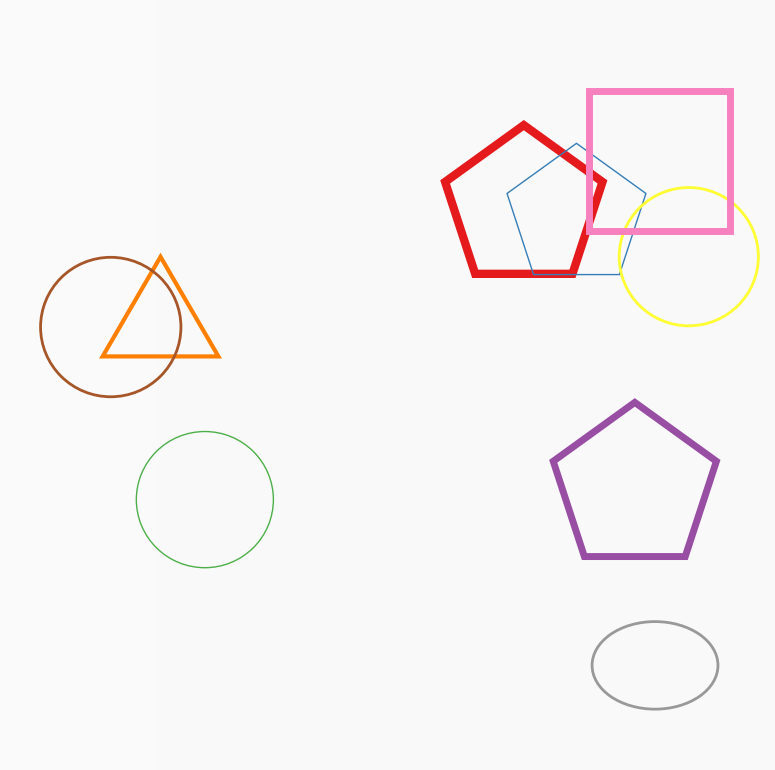[{"shape": "pentagon", "thickness": 3, "radius": 0.53, "center": [0.676, 0.731]}, {"shape": "pentagon", "thickness": 0.5, "radius": 0.47, "center": [0.744, 0.72]}, {"shape": "circle", "thickness": 0.5, "radius": 0.44, "center": [0.264, 0.351]}, {"shape": "pentagon", "thickness": 2.5, "radius": 0.55, "center": [0.819, 0.367]}, {"shape": "triangle", "thickness": 1.5, "radius": 0.43, "center": [0.207, 0.58]}, {"shape": "circle", "thickness": 1, "radius": 0.45, "center": [0.889, 0.667]}, {"shape": "circle", "thickness": 1, "radius": 0.45, "center": [0.143, 0.575]}, {"shape": "square", "thickness": 2.5, "radius": 0.46, "center": [0.851, 0.791]}, {"shape": "oval", "thickness": 1, "radius": 0.41, "center": [0.845, 0.136]}]